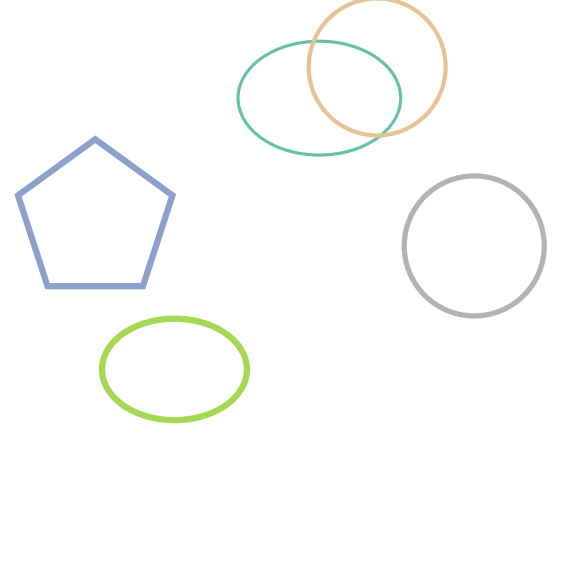[{"shape": "oval", "thickness": 1.5, "radius": 0.7, "center": [0.553, 0.829]}, {"shape": "pentagon", "thickness": 3, "radius": 0.7, "center": [0.165, 0.617]}, {"shape": "oval", "thickness": 3, "radius": 0.63, "center": [0.302, 0.359]}, {"shape": "circle", "thickness": 2, "radius": 0.59, "center": [0.653, 0.883]}, {"shape": "circle", "thickness": 2.5, "radius": 0.61, "center": [0.821, 0.573]}]